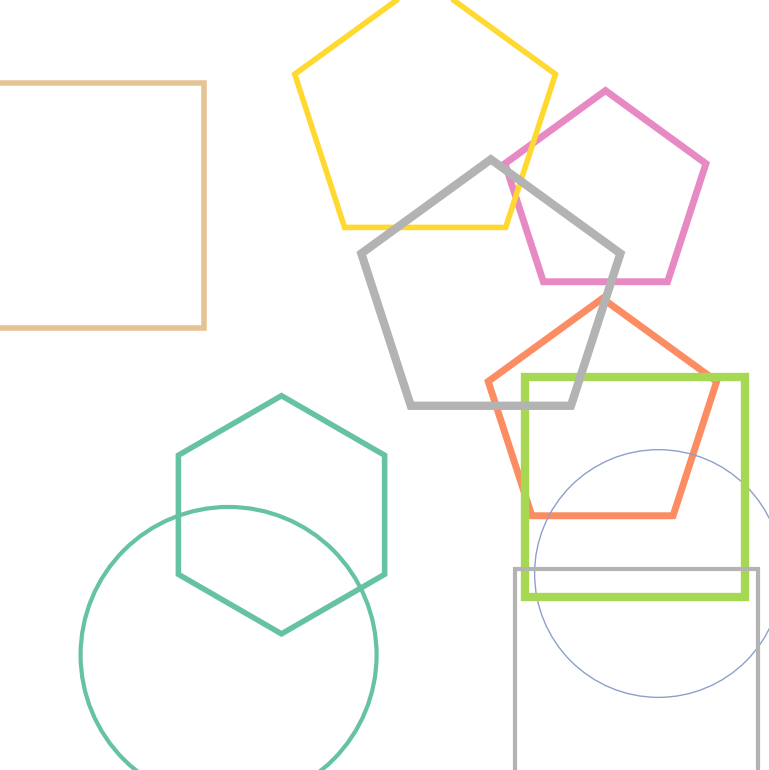[{"shape": "hexagon", "thickness": 2, "radius": 0.77, "center": [0.366, 0.331]}, {"shape": "circle", "thickness": 1.5, "radius": 0.96, "center": [0.297, 0.149]}, {"shape": "pentagon", "thickness": 2.5, "radius": 0.78, "center": [0.782, 0.456]}, {"shape": "circle", "thickness": 0.5, "radius": 0.8, "center": [0.855, 0.255]}, {"shape": "pentagon", "thickness": 2.5, "radius": 0.69, "center": [0.786, 0.745]}, {"shape": "square", "thickness": 3, "radius": 0.71, "center": [0.825, 0.368]}, {"shape": "pentagon", "thickness": 2, "radius": 0.89, "center": [0.552, 0.849]}, {"shape": "square", "thickness": 2, "radius": 0.79, "center": [0.106, 0.733]}, {"shape": "pentagon", "thickness": 3, "radius": 0.88, "center": [0.637, 0.616]}, {"shape": "square", "thickness": 1.5, "radius": 0.79, "center": [0.827, 0.103]}]